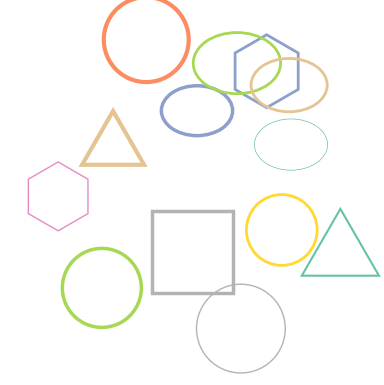[{"shape": "oval", "thickness": 0.5, "radius": 0.48, "center": [0.756, 0.624]}, {"shape": "triangle", "thickness": 1.5, "radius": 0.58, "center": [0.884, 0.342]}, {"shape": "circle", "thickness": 3, "radius": 0.55, "center": [0.38, 0.897]}, {"shape": "oval", "thickness": 2.5, "radius": 0.46, "center": [0.512, 0.712]}, {"shape": "hexagon", "thickness": 2, "radius": 0.47, "center": [0.693, 0.815]}, {"shape": "hexagon", "thickness": 1, "radius": 0.45, "center": [0.151, 0.49]}, {"shape": "oval", "thickness": 2, "radius": 0.57, "center": [0.615, 0.836]}, {"shape": "circle", "thickness": 2.5, "radius": 0.51, "center": [0.265, 0.252]}, {"shape": "circle", "thickness": 2, "radius": 0.46, "center": [0.732, 0.403]}, {"shape": "oval", "thickness": 2, "radius": 0.49, "center": [0.751, 0.779]}, {"shape": "triangle", "thickness": 3, "radius": 0.47, "center": [0.294, 0.618]}, {"shape": "square", "thickness": 2.5, "radius": 0.53, "center": [0.5, 0.346]}, {"shape": "circle", "thickness": 1, "radius": 0.58, "center": [0.626, 0.146]}]